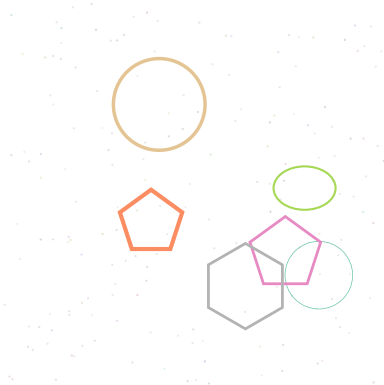[{"shape": "circle", "thickness": 0.5, "radius": 0.44, "center": [0.828, 0.285]}, {"shape": "pentagon", "thickness": 3, "radius": 0.43, "center": [0.392, 0.422]}, {"shape": "pentagon", "thickness": 2, "radius": 0.48, "center": [0.741, 0.341]}, {"shape": "oval", "thickness": 1.5, "radius": 0.4, "center": [0.791, 0.511]}, {"shape": "circle", "thickness": 2.5, "radius": 0.6, "center": [0.414, 0.729]}, {"shape": "hexagon", "thickness": 2, "radius": 0.55, "center": [0.637, 0.257]}]